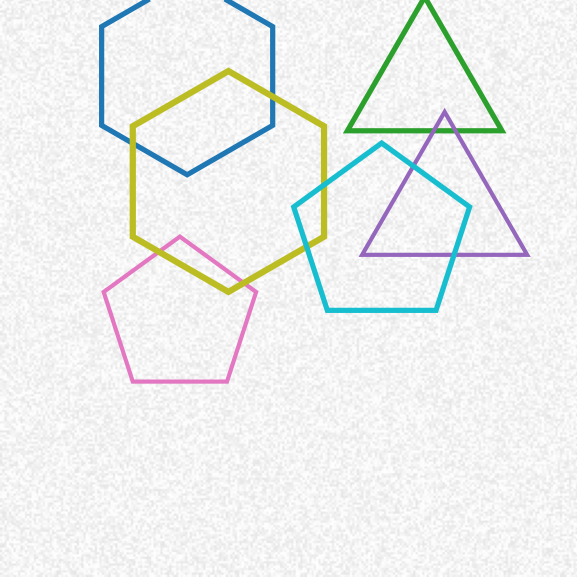[{"shape": "hexagon", "thickness": 2.5, "radius": 0.86, "center": [0.324, 0.868]}, {"shape": "triangle", "thickness": 2.5, "radius": 0.77, "center": [0.735, 0.85]}, {"shape": "triangle", "thickness": 2, "radius": 0.82, "center": [0.77, 0.64]}, {"shape": "pentagon", "thickness": 2, "radius": 0.69, "center": [0.311, 0.451]}, {"shape": "hexagon", "thickness": 3, "radius": 0.96, "center": [0.396, 0.685]}, {"shape": "pentagon", "thickness": 2.5, "radius": 0.8, "center": [0.661, 0.591]}]